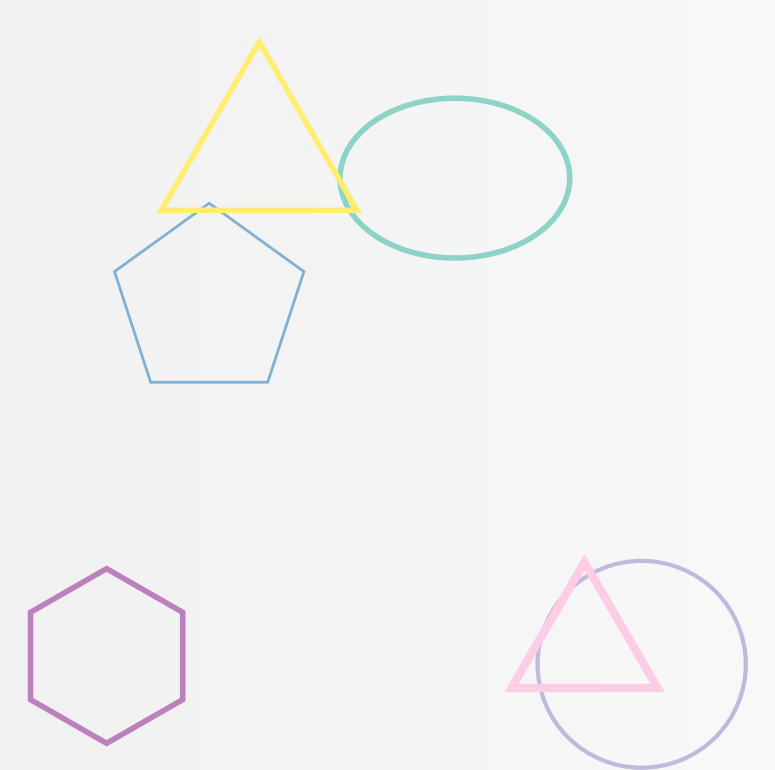[{"shape": "oval", "thickness": 2, "radius": 0.74, "center": [0.587, 0.769]}, {"shape": "circle", "thickness": 1.5, "radius": 0.67, "center": [0.828, 0.137]}, {"shape": "pentagon", "thickness": 1, "radius": 0.64, "center": [0.27, 0.608]}, {"shape": "triangle", "thickness": 3, "radius": 0.54, "center": [0.754, 0.161]}, {"shape": "hexagon", "thickness": 2, "radius": 0.57, "center": [0.138, 0.148]}, {"shape": "triangle", "thickness": 2, "radius": 0.73, "center": [0.335, 0.8]}]